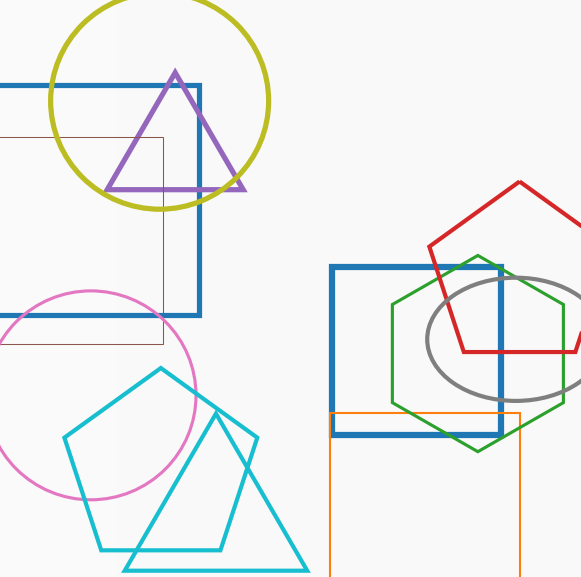[{"shape": "square", "thickness": 3, "radius": 0.73, "center": [0.717, 0.391]}, {"shape": "square", "thickness": 2.5, "radius": 0.99, "center": [0.144, 0.652]}, {"shape": "square", "thickness": 1, "radius": 0.81, "center": [0.731, 0.121]}, {"shape": "hexagon", "thickness": 1.5, "radius": 0.85, "center": [0.822, 0.387]}, {"shape": "pentagon", "thickness": 2, "radius": 0.82, "center": [0.894, 0.522]}, {"shape": "triangle", "thickness": 2.5, "radius": 0.68, "center": [0.301, 0.738]}, {"shape": "square", "thickness": 0.5, "radius": 0.9, "center": [0.101, 0.583]}, {"shape": "circle", "thickness": 1.5, "radius": 0.9, "center": [0.156, 0.315]}, {"shape": "oval", "thickness": 2, "radius": 0.76, "center": [0.887, 0.412]}, {"shape": "circle", "thickness": 2.5, "radius": 0.94, "center": [0.275, 0.824]}, {"shape": "triangle", "thickness": 2, "radius": 0.91, "center": [0.372, 0.102]}, {"shape": "pentagon", "thickness": 2, "radius": 0.87, "center": [0.277, 0.187]}]